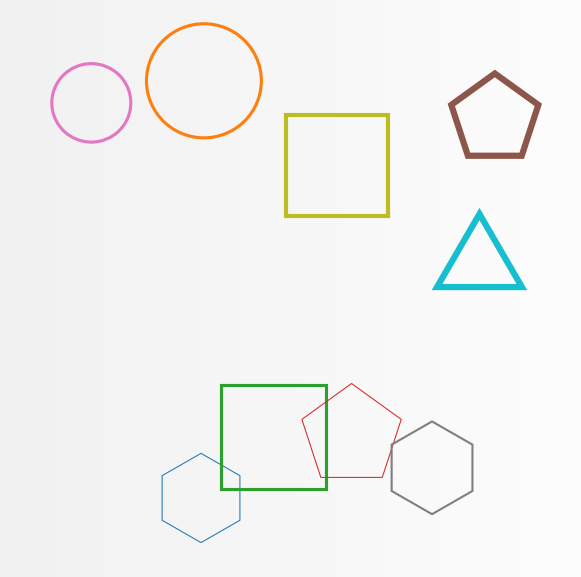[{"shape": "hexagon", "thickness": 0.5, "radius": 0.39, "center": [0.346, 0.137]}, {"shape": "circle", "thickness": 1.5, "radius": 0.49, "center": [0.351, 0.859]}, {"shape": "square", "thickness": 1.5, "radius": 0.45, "center": [0.471, 0.242]}, {"shape": "pentagon", "thickness": 0.5, "radius": 0.45, "center": [0.605, 0.245]}, {"shape": "pentagon", "thickness": 3, "radius": 0.39, "center": [0.851, 0.793]}, {"shape": "circle", "thickness": 1.5, "radius": 0.34, "center": [0.157, 0.821]}, {"shape": "hexagon", "thickness": 1, "radius": 0.4, "center": [0.743, 0.189]}, {"shape": "square", "thickness": 2, "radius": 0.44, "center": [0.58, 0.713]}, {"shape": "triangle", "thickness": 3, "radius": 0.42, "center": [0.825, 0.544]}]